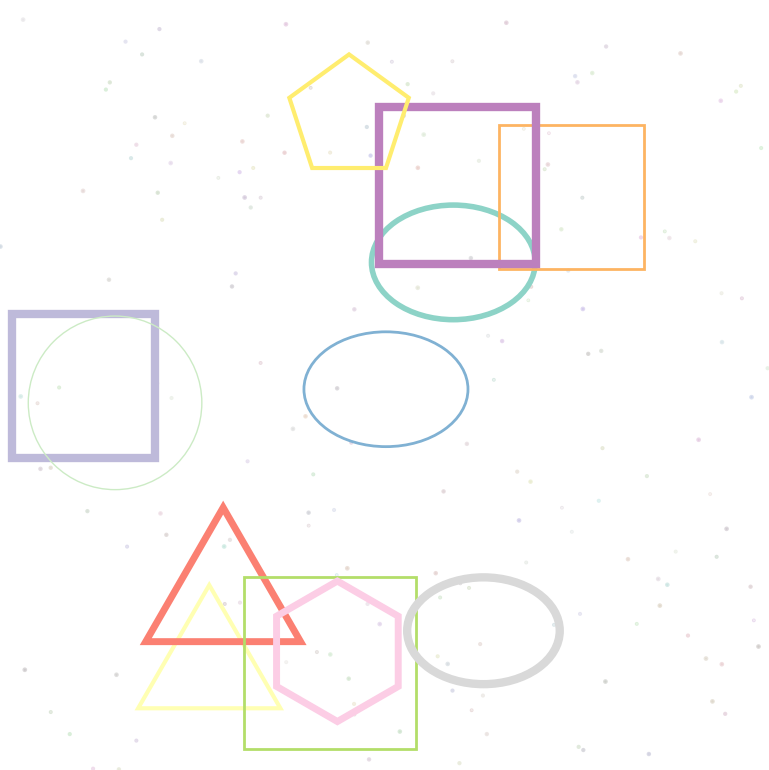[{"shape": "oval", "thickness": 2, "radius": 0.53, "center": [0.589, 0.659]}, {"shape": "triangle", "thickness": 1.5, "radius": 0.53, "center": [0.272, 0.133]}, {"shape": "square", "thickness": 3, "radius": 0.47, "center": [0.108, 0.498]}, {"shape": "triangle", "thickness": 2.5, "radius": 0.58, "center": [0.29, 0.225]}, {"shape": "oval", "thickness": 1, "radius": 0.53, "center": [0.501, 0.495]}, {"shape": "square", "thickness": 1, "radius": 0.47, "center": [0.742, 0.744]}, {"shape": "square", "thickness": 1, "radius": 0.56, "center": [0.428, 0.139]}, {"shape": "hexagon", "thickness": 2.5, "radius": 0.46, "center": [0.438, 0.154]}, {"shape": "oval", "thickness": 3, "radius": 0.5, "center": [0.628, 0.181]}, {"shape": "square", "thickness": 3, "radius": 0.51, "center": [0.594, 0.759]}, {"shape": "circle", "thickness": 0.5, "radius": 0.56, "center": [0.149, 0.477]}, {"shape": "pentagon", "thickness": 1.5, "radius": 0.41, "center": [0.453, 0.848]}]